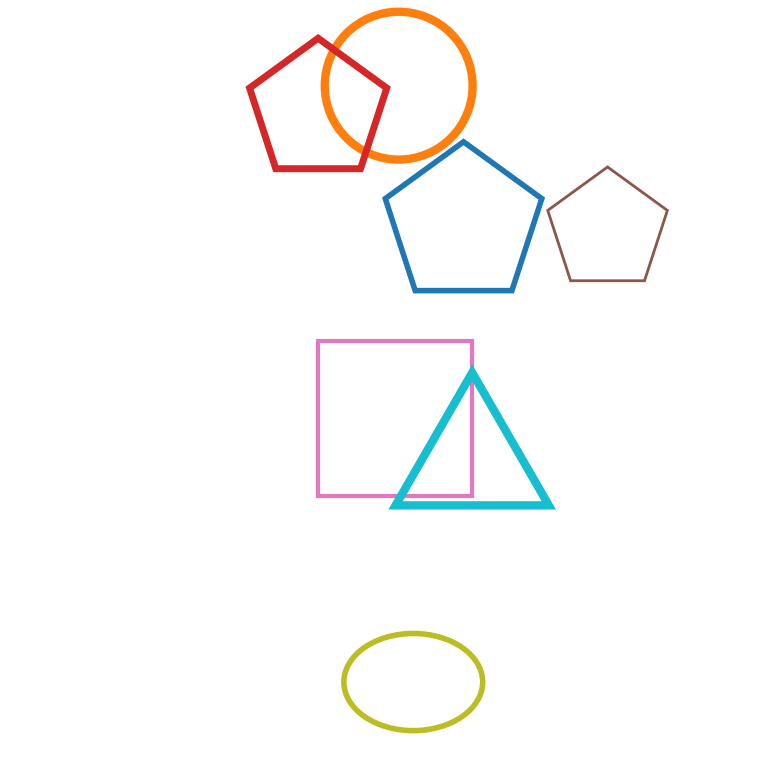[{"shape": "pentagon", "thickness": 2, "radius": 0.53, "center": [0.602, 0.709]}, {"shape": "circle", "thickness": 3, "radius": 0.48, "center": [0.518, 0.889]}, {"shape": "pentagon", "thickness": 2.5, "radius": 0.47, "center": [0.413, 0.857]}, {"shape": "pentagon", "thickness": 1, "radius": 0.41, "center": [0.789, 0.701]}, {"shape": "square", "thickness": 1.5, "radius": 0.5, "center": [0.513, 0.456]}, {"shape": "oval", "thickness": 2, "radius": 0.45, "center": [0.537, 0.114]}, {"shape": "triangle", "thickness": 3, "radius": 0.57, "center": [0.613, 0.401]}]